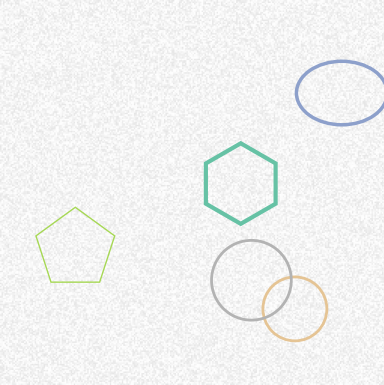[{"shape": "hexagon", "thickness": 3, "radius": 0.52, "center": [0.625, 0.523]}, {"shape": "oval", "thickness": 2.5, "radius": 0.59, "center": [0.888, 0.758]}, {"shape": "pentagon", "thickness": 1, "radius": 0.54, "center": [0.196, 0.354]}, {"shape": "circle", "thickness": 2, "radius": 0.42, "center": [0.766, 0.198]}, {"shape": "circle", "thickness": 2, "radius": 0.52, "center": [0.653, 0.272]}]